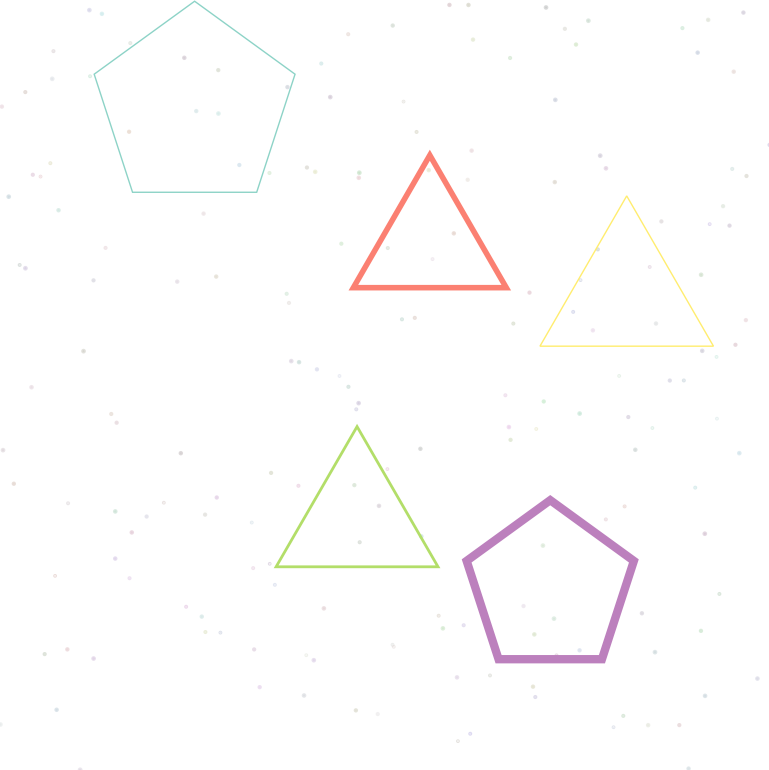[{"shape": "pentagon", "thickness": 0.5, "radius": 0.69, "center": [0.253, 0.861]}, {"shape": "triangle", "thickness": 2, "radius": 0.57, "center": [0.558, 0.684]}, {"shape": "triangle", "thickness": 1, "radius": 0.61, "center": [0.464, 0.325]}, {"shape": "pentagon", "thickness": 3, "radius": 0.57, "center": [0.715, 0.236]}, {"shape": "triangle", "thickness": 0.5, "radius": 0.65, "center": [0.814, 0.615]}]